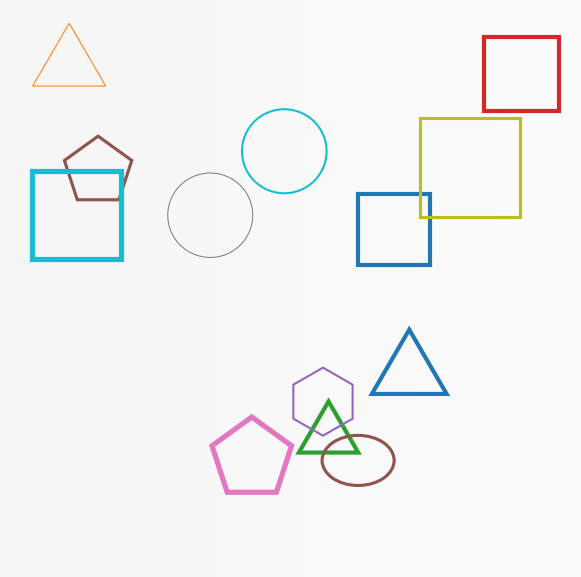[{"shape": "square", "thickness": 2, "radius": 0.31, "center": [0.678, 0.602]}, {"shape": "triangle", "thickness": 2, "radius": 0.37, "center": [0.704, 0.354]}, {"shape": "triangle", "thickness": 0.5, "radius": 0.36, "center": [0.119, 0.886]}, {"shape": "triangle", "thickness": 2, "radius": 0.29, "center": [0.565, 0.245]}, {"shape": "square", "thickness": 2, "radius": 0.32, "center": [0.898, 0.871]}, {"shape": "hexagon", "thickness": 1, "radius": 0.29, "center": [0.556, 0.304]}, {"shape": "pentagon", "thickness": 1.5, "radius": 0.3, "center": [0.169, 0.702]}, {"shape": "oval", "thickness": 1.5, "radius": 0.31, "center": [0.616, 0.202]}, {"shape": "pentagon", "thickness": 2.5, "radius": 0.36, "center": [0.433, 0.205]}, {"shape": "circle", "thickness": 0.5, "radius": 0.37, "center": [0.362, 0.626]}, {"shape": "square", "thickness": 1.5, "radius": 0.43, "center": [0.808, 0.709]}, {"shape": "square", "thickness": 2.5, "radius": 0.38, "center": [0.132, 0.628]}, {"shape": "circle", "thickness": 1, "radius": 0.36, "center": [0.489, 0.737]}]